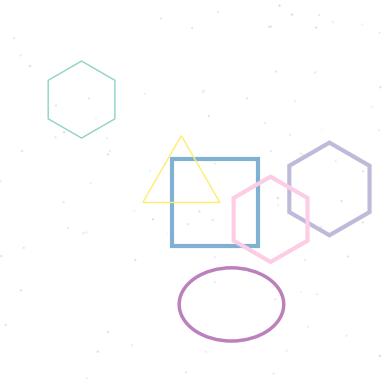[{"shape": "hexagon", "thickness": 1, "radius": 0.5, "center": [0.212, 0.741]}, {"shape": "hexagon", "thickness": 3, "radius": 0.6, "center": [0.856, 0.509]}, {"shape": "square", "thickness": 3, "radius": 0.56, "center": [0.558, 0.474]}, {"shape": "hexagon", "thickness": 3, "radius": 0.55, "center": [0.703, 0.43]}, {"shape": "oval", "thickness": 2.5, "radius": 0.68, "center": [0.601, 0.209]}, {"shape": "triangle", "thickness": 1, "radius": 0.58, "center": [0.471, 0.532]}]